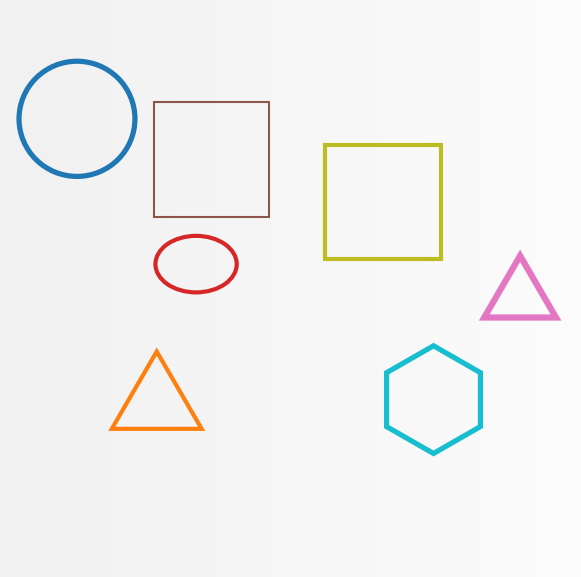[{"shape": "circle", "thickness": 2.5, "radius": 0.5, "center": [0.132, 0.793]}, {"shape": "triangle", "thickness": 2, "radius": 0.45, "center": [0.27, 0.301]}, {"shape": "oval", "thickness": 2, "radius": 0.35, "center": [0.337, 0.542]}, {"shape": "square", "thickness": 1, "radius": 0.5, "center": [0.364, 0.724]}, {"shape": "triangle", "thickness": 3, "radius": 0.36, "center": [0.895, 0.485]}, {"shape": "square", "thickness": 2, "radius": 0.5, "center": [0.659, 0.649]}, {"shape": "hexagon", "thickness": 2.5, "radius": 0.47, "center": [0.746, 0.307]}]